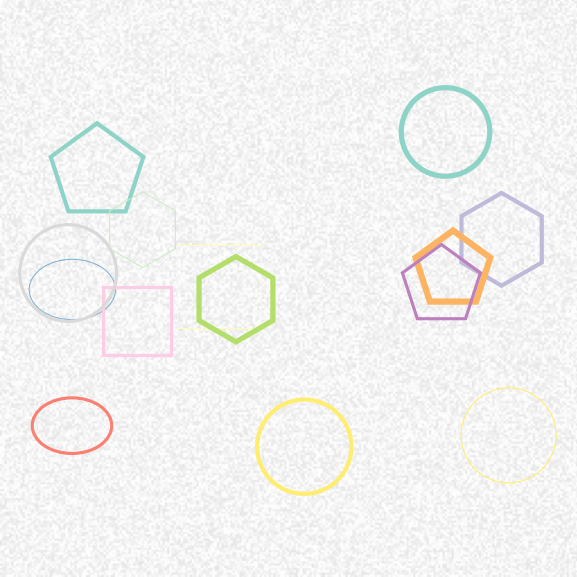[{"shape": "pentagon", "thickness": 2, "radius": 0.42, "center": [0.168, 0.701]}, {"shape": "circle", "thickness": 2.5, "radius": 0.38, "center": [0.771, 0.771]}, {"shape": "square", "thickness": 0.5, "radius": 0.36, "center": [0.379, 0.503]}, {"shape": "hexagon", "thickness": 2, "radius": 0.4, "center": [0.869, 0.585]}, {"shape": "oval", "thickness": 1.5, "radius": 0.34, "center": [0.125, 0.262]}, {"shape": "oval", "thickness": 0.5, "radius": 0.37, "center": [0.125, 0.498]}, {"shape": "pentagon", "thickness": 3, "radius": 0.34, "center": [0.784, 0.532]}, {"shape": "hexagon", "thickness": 2.5, "radius": 0.37, "center": [0.409, 0.481]}, {"shape": "square", "thickness": 1.5, "radius": 0.29, "center": [0.237, 0.443]}, {"shape": "circle", "thickness": 1.5, "radius": 0.42, "center": [0.118, 0.526]}, {"shape": "pentagon", "thickness": 1.5, "radius": 0.36, "center": [0.764, 0.505]}, {"shape": "hexagon", "thickness": 0.5, "radius": 0.33, "center": [0.247, 0.601]}, {"shape": "circle", "thickness": 0.5, "radius": 0.41, "center": [0.881, 0.245]}, {"shape": "circle", "thickness": 2, "radius": 0.41, "center": [0.527, 0.226]}]